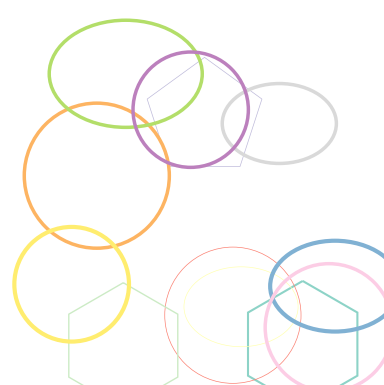[{"shape": "hexagon", "thickness": 1.5, "radius": 0.82, "center": [0.786, 0.106]}, {"shape": "oval", "thickness": 0.5, "radius": 0.74, "center": [0.626, 0.203]}, {"shape": "pentagon", "thickness": 0.5, "radius": 0.78, "center": [0.531, 0.694]}, {"shape": "circle", "thickness": 0.5, "radius": 0.88, "center": [0.605, 0.181]}, {"shape": "oval", "thickness": 3, "radius": 0.84, "center": [0.87, 0.257]}, {"shape": "circle", "thickness": 2.5, "radius": 0.94, "center": [0.251, 0.544]}, {"shape": "oval", "thickness": 2.5, "radius": 0.99, "center": [0.327, 0.808]}, {"shape": "circle", "thickness": 2.5, "radius": 0.83, "center": [0.855, 0.149]}, {"shape": "oval", "thickness": 2.5, "radius": 0.74, "center": [0.725, 0.679]}, {"shape": "circle", "thickness": 2.5, "radius": 0.75, "center": [0.495, 0.715]}, {"shape": "hexagon", "thickness": 1, "radius": 0.82, "center": [0.32, 0.102]}, {"shape": "circle", "thickness": 3, "radius": 0.74, "center": [0.186, 0.262]}]